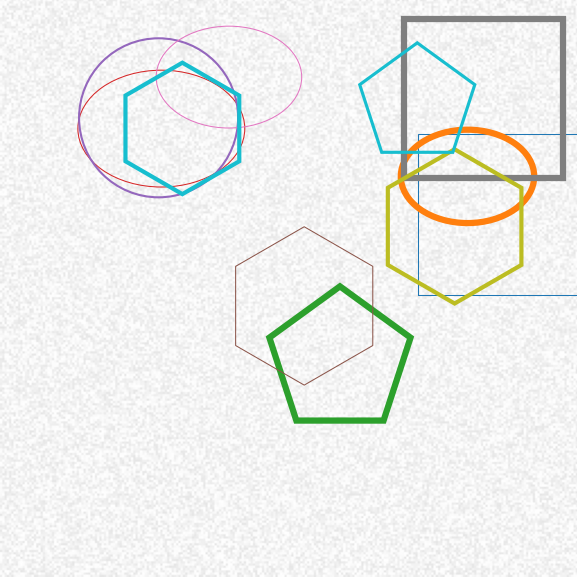[{"shape": "square", "thickness": 0.5, "radius": 0.69, "center": [0.863, 0.627]}, {"shape": "oval", "thickness": 3, "radius": 0.58, "center": [0.81, 0.694]}, {"shape": "pentagon", "thickness": 3, "radius": 0.64, "center": [0.589, 0.375]}, {"shape": "oval", "thickness": 0.5, "radius": 0.72, "center": [0.279, 0.776]}, {"shape": "circle", "thickness": 1, "radius": 0.69, "center": [0.275, 0.795]}, {"shape": "hexagon", "thickness": 0.5, "radius": 0.69, "center": [0.527, 0.469]}, {"shape": "oval", "thickness": 0.5, "radius": 0.63, "center": [0.396, 0.866]}, {"shape": "square", "thickness": 3, "radius": 0.69, "center": [0.838, 0.829]}, {"shape": "hexagon", "thickness": 2, "radius": 0.67, "center": [0.787, 0.607]}, {"shape": "hexagon", "thickness": 2, "radius": 0.57, "center": [0.316, 0.777]}, {"shape": "pentagon", "thickness": 1.5, "radius": 0.52, "center": [0.723, 0.82]}]